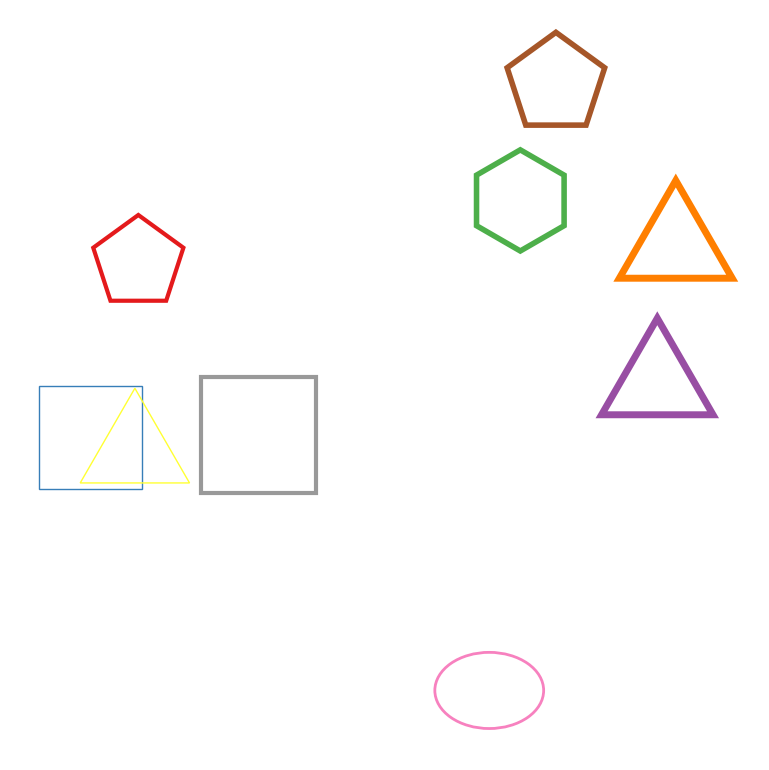[{"shape": "pentagon", "thickness": 1.5, "radius": 0.31, "center": [0.18, 0.659]}, {"shape": "square", "thickness": 0.5, "radius": 0.33, "center": [0.118, 0.432]}, {"shape": "hexagon", "thickness": 2, "radius": 0.33, "center": [0.676, 0.74]}, {"shape": "triangle", "thickness": 2.5, "radius": 0.42, "center": [0.854, 0.503]}, {"shape": "triangle", "thickness": 2.5, "radius": 0.42, "center": [0.878, 0.681]}, {"shape": "triangle", "thickness": 0.5, "radius": 0.41, "center": [0.175, 0.414]}, {"shape": "pentagon", "thickness": 2, "radius": 0.33, "center": [0.722, 0.891]}, {"shape": "oval", "thickness": 1, "radius": 0.35, "center": [0.635, 0.103]}, {"shape": "square", "thickness": 1.5, "radius": 0.38, "center": [0.336, 0.435]}]